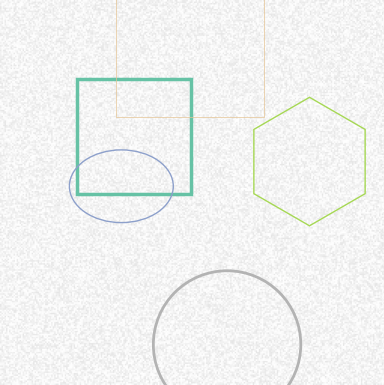[{"shape": "square", "thickness": 2.5, "radius": 0.74, "center": [0.347, 0.646]}, {"shape": "oval", "thickness": 1, "radius": 0.67, "center": [0.315, 0.516]}, {"shape": "hexagon", "thickness": 1, "radius": 0.83, "center": [0.804, 0.58]}, {"shape": "square", "thickness": 0.5, "radius": 0.97, "center": [0.494, 0.888]}, {"shape": "circle", "thickness": 2, "radius": 0.96, "center": [0.59, 0.105]}]